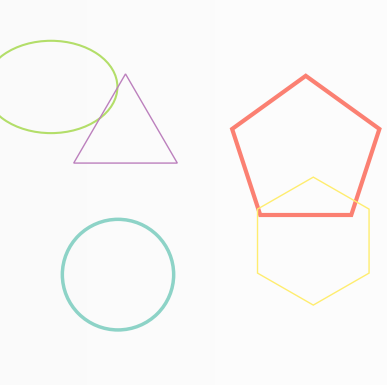[{"shape": "circle", "thickness": 2.5, "radius": 0.72, "center": [0.305, 0.287]}, {"shape": "pentagon", "thickness": 3, "radius": 1.0, "center": [0.789, 0.603]}, {"shape": "oval", "thickness": 1.5, "radius": 0.86, "center": [0.132, 0.774]}, {"shape": "triangle", "thickness": 1, "radius": 0.77, "center": [0.324, 0.654]}, {"shape": "hexagon", "thickness": 1, "radius": 0.83, "center": [0.808, 0.374]}]